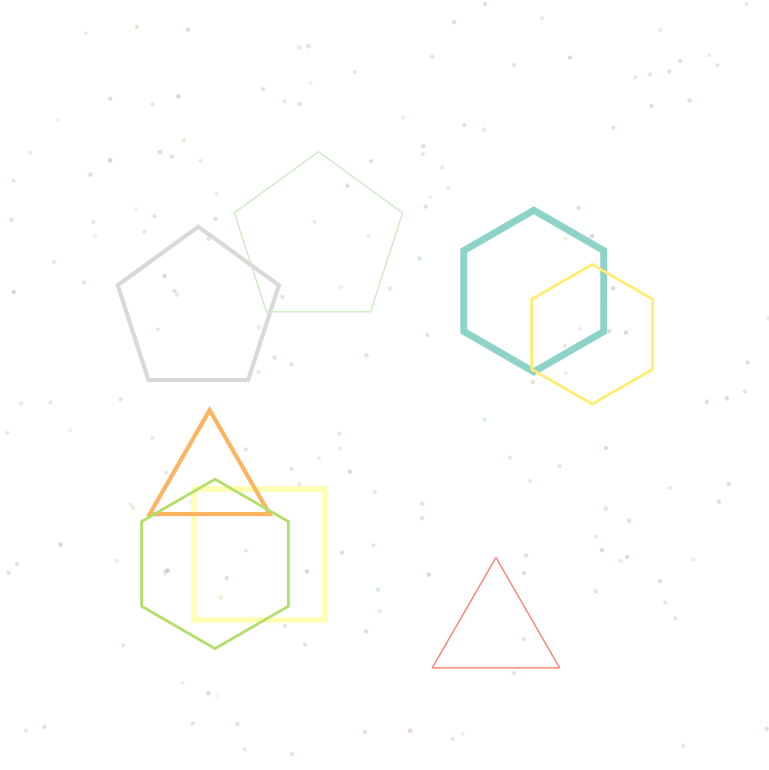[{"shape": "hexagon", "thickness": 2.5, "radius": 0.52, "center": [0.693, 0.622]}, {"shape": "square", "thickness": 2, "radius": 0.42, "center": [0.337, 0.28]}, {"shape": "triangle", "thickness": 0.5, "radius": 0.48, "center": [0.644, 0.18]}, {"shape": "triangle", "thickness": 1.5, "radius": 0.45, "center": [0.272, 0.377]}, {"shape": "hexagon", "thickness": 1, "radius": 0.55, "center": [0.279, 0.268]}, {"shape": "pentagon", "thickness": 1.5, "radius": 0.55, "center": [0.258, 0.596]}, {"shape": "pentagon", "thickness": 0.5, "radius": 0.57, "center": [0.414, 0.688]}, {"shape": "hexagon", "thickness": 1, "radius": 0.45, "center": [0.769, 0.566]}]